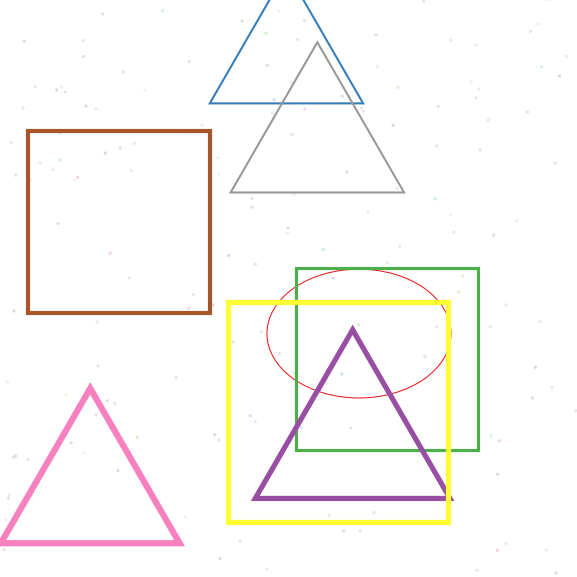[{"shape": "oval", "thickness": 0.5, "radius": 0.8, "center": [0.622, 0.422]}, {"shape": "triangle", "thickness": 1, "radius": 0.77, "center": [0.496, 0.897]}, {"shape": "square", "thickness": 1.5, "radius": 0.79, "center": [0.67, 0.378]}, {"shape": "triangle", "thickness": 2.5, "radius": 0.97, "center": [0.611, 0.233]}, {"shape": "square", "thickness": 2.5, "radius": 0.95, "center": [0.586, 0.286]}, {"shape": "square", "thickness": 2, "radius": 0.79, "center": [0.206, 0.614]}, {"shape": "triangle", "thickness": 3, "radius": 0.89, "center": [0.156, 0.148]}, {"shape": "triangle", "thickness": 1, "radius": 0.87, "center": [0.55, 0.753]}]